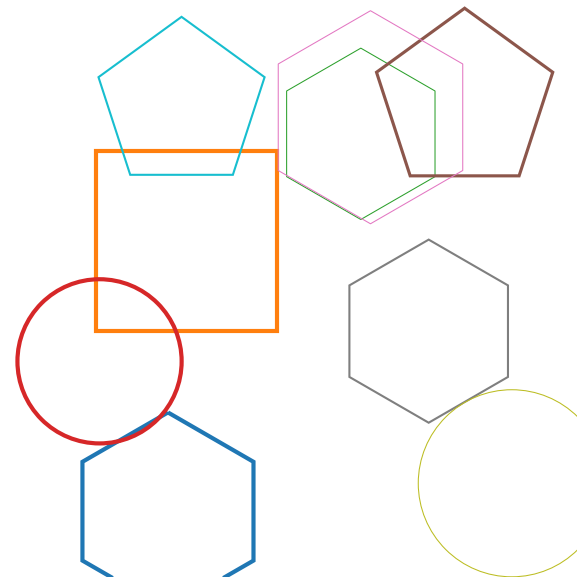[{"shape": "hexagon", "thickness": 2, "radius": 0.86, "center": [0.291, 0.114]}, {"shape": "square", "thickness": 2, "radius": 0.78, "center": [0.323, 0.582]}, {"shape": "hexagon", "thickness": 0.5, "radius": 0.74, "center": [0.625, 0.767]}, {"shape": "circle", "thickness": 2, "radius": 0.71, "center": [0.172, 0.373]}, {"shape": "pentagon", "thickness": 1.5, "radius": 0.8, "center": [0.805, 0.824]}, {"shape": "hexagon", "thickness": 0.5, "radius": 0.92, "center": [0.642, 0.796]}, {"shape": "hexagon", "thickness": 1, "radius": 0.79, "center": [0.742, 0.426]}, {"shape": "circle", "thickness": 0.5, "radius": 0.81, "center": [0.886, 0.162]}, {"shape": "pentagon", "thickness": 1, "radius": 0.76, "center": [0.314, 0.819]}]